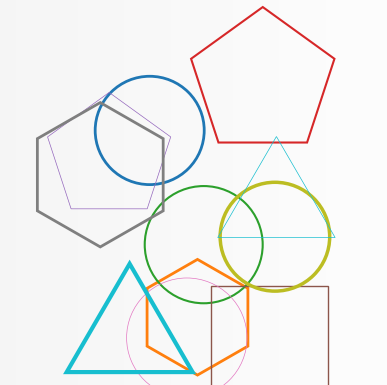[{"shape": "circle", "thickness": 2, "radius": 0.7, "center": [0.386, 0.661]}, {"shape": "hexagon", "thickness": 2, "radius": 0.75, "center": [0.51, 0.176]}, {"shape": "circle", "thickness": 1.5, "radius": 0.76, "center": [0.526, 0.365]}, {"shape": "pentagon", "thickness": 1.5, "radius": 0.97, "center": [0.678, 0.787]}, {"shape": "pentagon", "thickness": 0.5, "radius": 0.84, "center": [0.282, 0.593]}, {"shape": "square", "thickness": 1, "radius": 0.76, "center": [0.695, 0.107]}, {"shape": "circle", "thickness": 0.5, "radius": 0.78, "center": [0.482, 0.123]}, {"shape": "hexagon", "thickness": 2, "radius": 0.94, "center": [0.259, 0.546]}, {"shape": "circle", "thickness": 2.5, "radius": 0.71, "center": [0.709, 0.385]}, {"shape": "triangle", "thickness": 3, "radius": 0.94, "center": [0.335, 0.127]}, {"shape": "triangle", "thickness": 0.5, "radius": 0.87, "center": [0.713, 0.47]}]